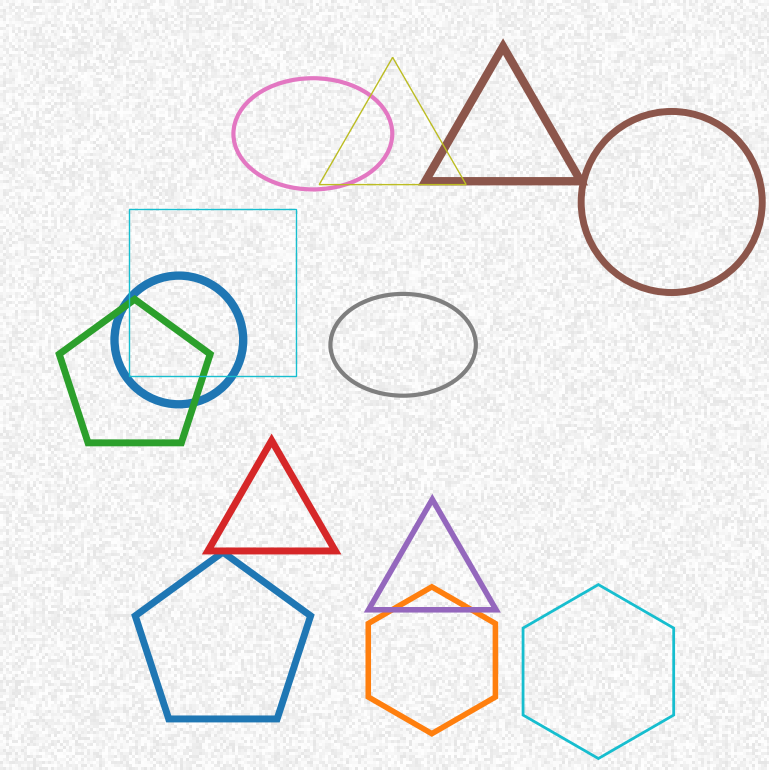[{"shape": "circle", "thickness": 3, "radius": 0.42, "center": [0.232, 0.559]}, {"shape": "pentagon", "thickness": 2.5, "radius": 0.6, "center": [0.29, 0.163]}, {"shape": "hexagon", "thickness": 2, "radius": 0.48, "center": [0.561, 0.143]}, {"shape": "pentagon", "thickness": 2.5, "radius": 0.52, "center": [0.175, 0.508]}, {"shape": "triangle", "thickness": 2.5, "radius": 0.48, "center": [0.353, 0.332]}, {"shape": "triangle", "thickness": 2, "radius": 0.48, "center": [0.561, 0.256]}, {"shape": "circle", "thickness": 2.5, "radius": 0.59, "center": [0.872, 0.738]}, {"shape": "triangle", "thickness": 3, "radius": 0.58, "center": [0.653, 0.823]}, {"shape": "oval", "thickness": 1.5, "radius": 0.52, "center": [0.406, 0.826]}, {"shape": "oval", "thickness": 1.5, "radius": 0.47, "center": [0.524, 0.552]}, {"shape": "triangle", "thickness": 0.5, "radius": 0.55, "center": [0.51, 0.815]}, {"shape": "square", "thickness": 0.5, "radius": 0.54, "center": [0.276, 0.62]}, {"shape": "hexagon", "thickness": 1, "radius": 0.56, "center": [0.777, 0.128]}]